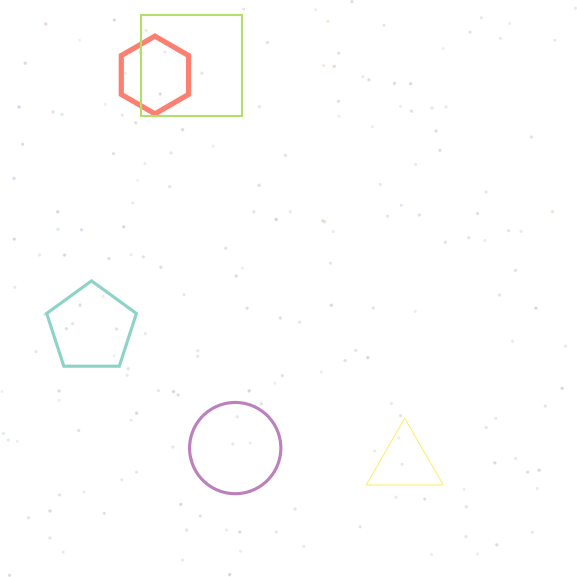[{"shape": "pentagon", "thickness": 1.5, "radius": 0.41, "center": [0.159, 0.431]}, {"shape": "hexagon", "thickness": 2.5, "radius": 0.34, "center": [0.268, 0.869]}, {"shape": "square", "thickness": 1, "radius": 0.44, "center": [0.332, 0.886]}, {"shape": "circle", "thickness": 1.5, "radius": 0.4, "center": [0.407, 0.223]}, {"shape": "triangle", "thickness": 0.5, "radius": 0.39, "center": [0.701, 0.198]}]